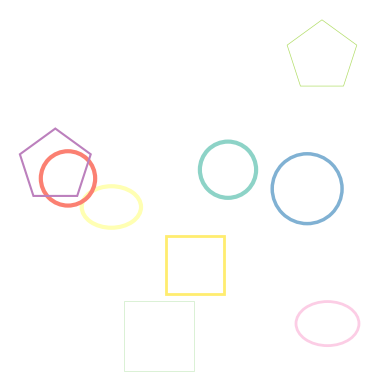[{"shape": "circle", "thickness": 3, "radius": 0.37, "center": [0.592, 0.559]}, {"shape": "oval", "thickness": 3, "radius": 0.39, "center": [0.289, 0.462]}, {"shape": "circle", "thickness": 3, "radius": 0.35, "center": [0.177, 0.537]}, {"shape": "circle", "thickness": 2.5, "radius": 0.45, "center": [0.798, 0.51]}, {"shape": "pentagon", "thickness": 0.5, "radius": 0.48, "center": [0.836, 0.853]}, {"shape": "oval", "thickness": 2, "radius": 0.41, "center": [0.851, 0.159]}, {"shape": "pentagon", "thickness": 1.5, "radius": 0.48, "center": [0.144, 0.569]}, {"shape": "square", "thickness": 0.5, "radius": 0.45, "center": [0.413, 0.128]}, {"shape": "square", "thickness": 2, "radius": 0.37, "center": [0.506, 0.312]}]